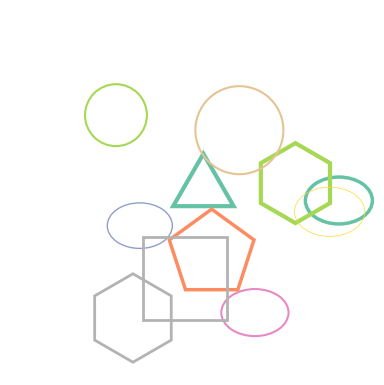[{"shape": "triangle", "thickness": 3, "radius": 0.45, "center": [0.528, 0.51]}, {"shape": "oval", "thickness": 2.5, "radius": 0.44, "center": [0.88, 0.479]}, {"shape": "pentagon", "thickness": 2.5, "radius": 0.58, "center": [0.55, 0.341]}, {"shape": "oval", "thickness": 1, "radius": 0.42, "center": [0.363, 0.414]}, {"shape": "oval", "thickness": 1.5, "radius": 0.44, "center": [0.662, 0.188]}, {"shape": "hexagon", "thickness": 3, "radius": 0.52, "center": [0.767, 0.524]}, {"shape": "circle", "thickness": 1.5, "radius": 0.4, "center": [0.301, 0.701]}, {"shape": "oval", "thickness": 0.5, "radius": 0.46, "center": [0.856, 0.45]}, {"shape": "circle", "thickness": 1.5, "radius": 0.57, "center": [0.622, 0.662]}, {"shape": "square", "thickness": 2, "radius": 0.54, "center": [0.48, 0.277]}, {"shape": "hexagon", "thickness": 2, "radius": 0.57, "center": [0.345, 0.174]}]